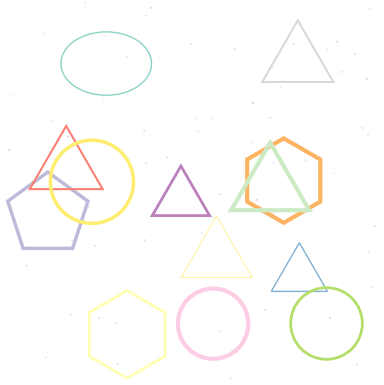[{"shape": "oval", "thickness": 1, "radius": 0.59, "center": [0.276, 0.835]}, {"shape": "hexagon", "thickness": 2, "radius": 0.57, "center": [0.33, 0.132]}, {"shape": "pentagon", "thickness": 2.5, "radius": 0.55, "center": [0.124, 0.444]}, {"shape": "triangle", "thickness": 1.5, "radius": 0.55, "center": [0.172, 0.563]}, {"shape": "triangle", "thickness": 1, "radius": 0.42, "center": [0.778, 0.285]}, {"shape": "hexagon", "thickness": 3, "radius": 0.55, "center": [0.737, 0.531]}, {"shape": "circle", "thickness": 2, "radius": 0.47, "center": [0.848, 0.16]}, {"shape": "circle", "thickness": 3, "radius": 0.46, "center": [0.553, 0.159]}, {"shape": "triangle", "thickness": 1.5, "radius": 0.53, "center": [0.774, 0.84]}, {"shape": "triangle", "thickness": 2, "radius": 0.43, "center": [0.47, 0.483]}, {"shape": "triangle", "thickness": 3, "radius": 0.59, "center": [0.702, 0.513]}, {"shape": "triangle", "thickness": 0.5, "radius": 0.53, "center": [0.562, 0.332]}, {"shape": "circle", "thickness": 2.5, "radius": 0.54, "center": [0.239, 0.528]}]